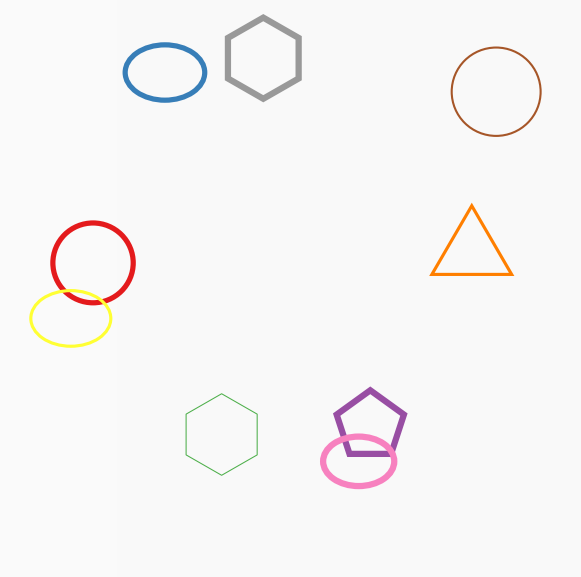[{"shape": "circle", "thickness": 2.5, "radius": 0.35, "center": [0.16, 0.544]}, {"shape": "oval", "thickness": 2.5, "radius": 0.34, "center": [0.284, 0.874]}, {"shape": "hexagon", "thickness": 0.5, "radius": 0.35, "center": [0.381, 0.247]}, {"shape": "pentagon", "thickness": 3, "radius": 0.3, "center": [0.637, 0.262]}, {"shape": "triangle", "thickness": 1.5, "radius": 0.4, "center": [0.812, 0.564]}, {"shape": "oval", "thickness": 1.5, "radius": 0.34, "center": [0.122, 0.448]}, {"shape": "circle", "thickness": 1, "radius": 0.38, "center": [0.854, 0.84]}, {"shape": "oval", "thickness": 3, "radius": 0.31, "center": [0.617, 0.2]}, {"shape": "hexagon", "thickness": 3, "radius": 0.35, "center": [0.453, 0.898]}]